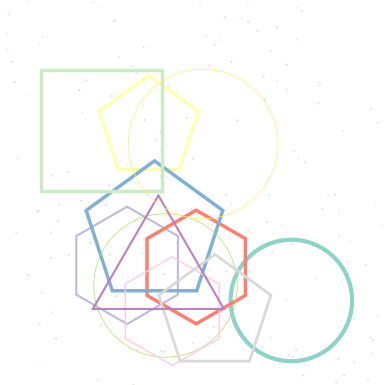[{"shape": "circle", "thickness": 3, "radius": 0.79, "center": [0.757, 0.22]}, {"shape": "pentagon", "thickness": 2.5, "radius": 0.68, "center": [0.387, 0.669]}, {"shape": "hexagon", "thickness": 1.5, "radius": 0.76, "center": [0.33, 0.311]}, {"shape": "hexagon", "thickness": 2.5, "radius": 0.74, "center": [0.51, 0.306]}, {"shape": "pentagon", "thickness": 2.5, "radius": 0.93, "center": [0.401, 0.396]}, {"shape": "circle", "thickness": 0.5, "radius": 0.93, "center": [0.43, 0.259]}, {"shape": "hexagon", "thickness": 1, "radius": 0.7, "center": [0.447, 0.192]}, {"shape": "pentagon", "thickness": 2, "radius": 0.77, "center": [0.558, 0.186]}, {"shape": "triangle", "thickness": 1.5, "radius": 0.98, "center": [0.411, 0.296]}, {"shape": "square", "thickness": 2.5, "radius": 0.79, "center": [0.263, 0.661]}, {"shape": "circle", "thickness": 0.5, "radius": 0.97, "center": [0.527, 0.626]}]